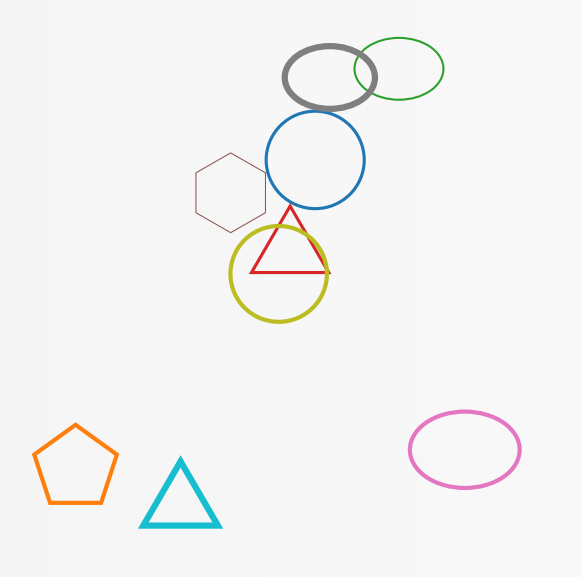[{"shape": "circle", "thickness": 1.5, "radius": 0.42, "center": [0.542, 0.722]}, {"shape": "pentagon", "thickness": 2, "radius": 0.37, "center": [0.13, 0.189]}, {"shape": "oval", "thickness": 1, "radius": 0.38, "center": [0.686, 0.88]}, {"shape": "triangle", "thickness": 1.5, "radius": 0.38, "center": [0.499, 0.566]}, {"shape": "hexagon", "thickness": 0.5, "radius": 0.35, "center": [0.397, 0.665]}, {"shape": "oval", "thickness": 2, "radius": 0.47, "center": [0.8, 0.22]}, {"shape": "oval", "thickness": 3, "radius": 0.39, "center": [0.567, 0.865]}, {"shape": "circle", "thickness": 2, "radius": 0.41, "center": [0.479, 0.525]}, {"shape": "triangle", "thickness": 3, "radius": 0.37, "center": [0.311, 0.126]}]